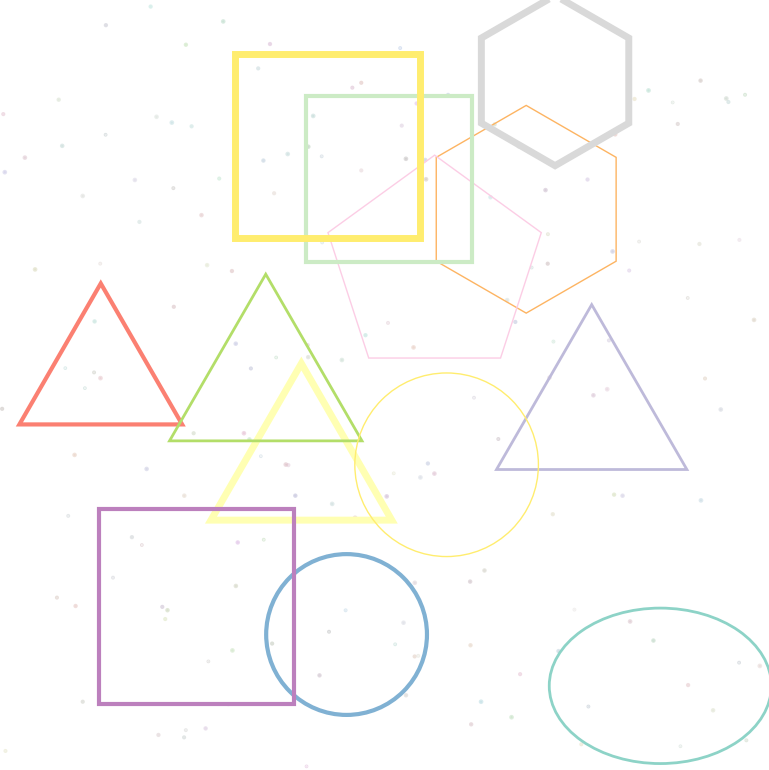[{"shape": "oval", "thickness": 1, "radius": 0.72, "center": [0.858, 0.109]}, {"shape": "triangle", "thickness": 2.5, "radius": 0.68, "center": [0.391, 0.392]}, {"shape": "triangle", "thickness": 1, "radius": 0.71, "center": [0.768, 0.462]}, {"shape": "triangle", "thickness": 1.5, "radius": 0.61, "center": [0.131, 0.51]}, {"shape": "circle", "thickness": 1.5, "radius": 0.52, "center": [0.45, 0.176]}, {"shape": "hexagon", "thickness": 0.5, "radius": 0.67, "center": [0.683, 0.728]}, {"shape": "triangle", "thickness": 1, "radius": 0.72, "center": [0.345, 0.5]}, {"shape": "pentagon", "thickness": 0.5, "radius": 0.73, "center": [0.564, 0.653]}, {"shape": "hexagon", "thickness": 2.5, "radius": 0.55, "center": [0.721, 0.895]}, {"shape": "square", "thickness": 1.5, "radius": 0.63, "center": [0.255, 0.212]}, {"shape": "square", "thickness": 1.5, "radius": 0.54, "center": [0.505, 0.768]}, {"shape": "circle", "thickness": 0.5, "radius": 0.6, "center": [0.58, 0.396]}, {"shape": "square", "thickness": 2.5, "radius": 0.6, "center": [0.425, 0.81]}]